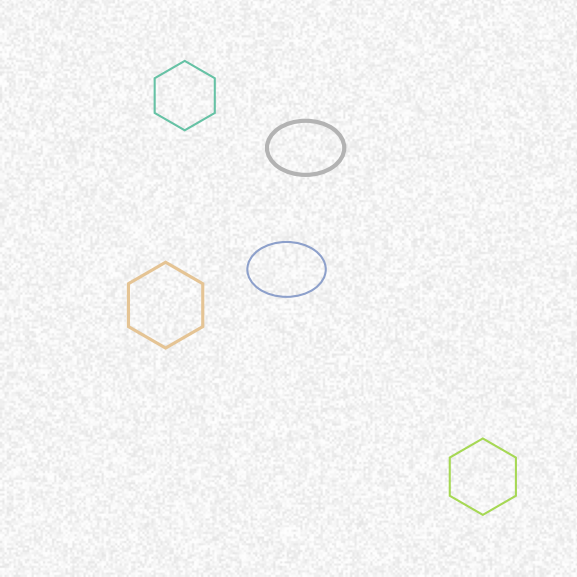[{"shape": "hexagon", "thickness": 1, "radius": 0.3, "center": [0.32, 0.834]}, {"shape": "oval", "thickness": 1, "radius": 0.34, "center": [0.496, 0.533]}, {"shape": "hexagon", "thickness": 1, "radius": 0.33, "center": [0.836, 0.174]}, {"shape": "hexagon", "thickness": 1.5, "radius": 0.37, "center": [0.287, 0.471]}, {"shape": "oval", "thickness": 2, "radius": 0.33, "center": [0.529, 0.743]}]